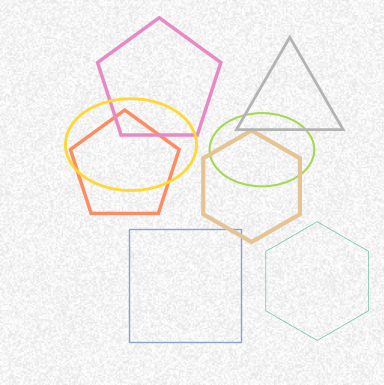[{"shape": "hexagon", "thickness": 0.5, "radius": 0.77, "center": [0.824, 0.27]}, {"shape": "pentagon", "thickness": 2.5, "radius": 0.74, "center": [0.324, 0.566]}, {"shape": "square", "thickness": 1, "radius": 0.73, "center": [0.481, 0.259]}, {"shape": "pentagon", "thickness": 2.5, "radius": 0.84, "center": [0.414, 0.786]}, {"shape": "oval", "thickness": 1.5, "radius": 0.68, "center": [0.68, 0.611]}, {"shape": "oval", "thickness": 2, "radius": 0.85, "center": [0.34, 0.624]}, {"shape": "hexagon", "thickness": 3, "radius": 0.73, "center": [0.653, 0.516]}, {"shape": "triangle", "thickness": 2, "radius": 0.8, "center": [0.753, 0.743]}]